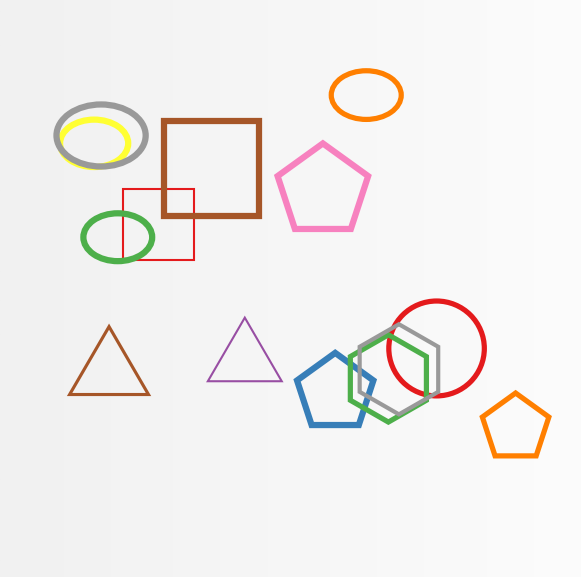[{"shape": "square", "thickness": 1, "radius": 0.3, "center": [0.273, 0.61]}, {"shape": "circle", "thickness": 2.5, "radius": 0.41, "center": [0.751, 0.396]}, {"shape": "pentagon", "thickness": 3, "radius": 0.35, "center": [0.577, 0.319]}, {"shape": "oval", "thickness": 3, "radius": 0.3, "center": [0.203, 0.588]}, {"shape": "hexagon", "thickness": 2.5, "radius": 0.38, "center": [0.668, 0.344]}, {"shape": "triangle", "thickness": 1, "radius": 0.37, "center": [0.421, 0.376]}, {"shape": "pentagon", "thickness": 2.5, "radius": 0.3, "center": [0.887, 0.258]}, {"shape": "oval", "thickness": 2.5, "radius": 0.3, "center": [0.63, 0.834]}, {"shape": "oval", "thickness": 3, "radius": 0.29, "center": [0.162, 0.751]}, {"shape": "square", "thickness": 3, "radius": 0.41, "center": [0.364, 0.707]}, {"shape": "triangle", "thickness": 1.5, "radius": 0.39, "center": [0.188, 0.355]}, {"shape": "pentagon", "thickness": 3, "radius": 0.41, "center": [0.555, 0.669]}, {"shape": "oval", "thickness": 3, "radius": 0.38, "center": [0.174, 0.765]}, {"shape": "hexagon", "thickness": 2, "radius": 0.39, "center": [0.686, 0.36]}]